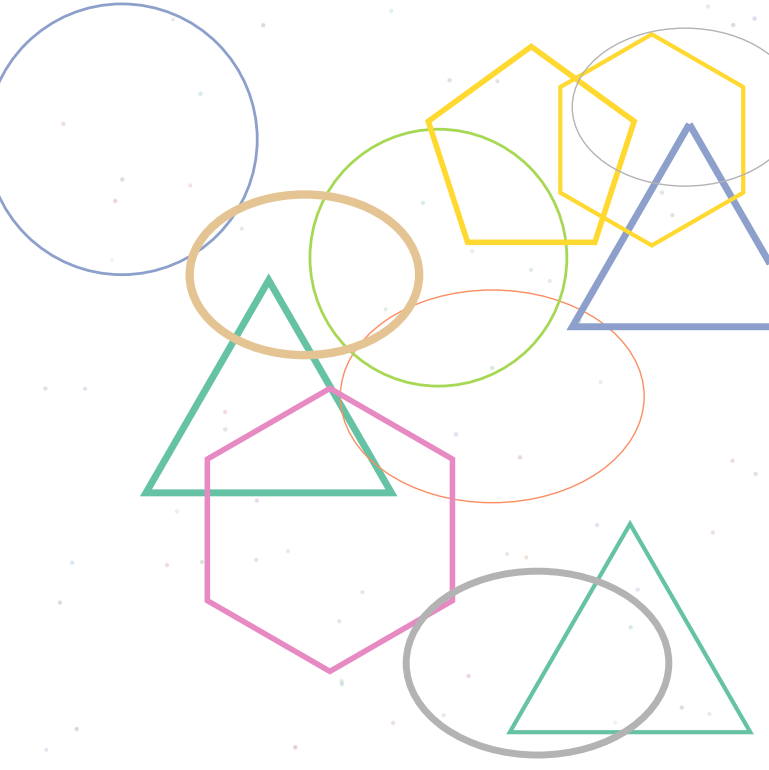[{"shape": "triangle", "thickness": 1.5, "radius": 0.9, "center": [0.818, 0.139]}, {"shape": "triangle", "thickness": 2.5, "radius": 0.92, "center": [0.349, 0.452]}, {"shape": "oval", "thickness": 0.5, "radius": 0.99, "center": [0.639, 0.485]}, {"shape": "circle", "thickness": 1, "radius": 0.88, "center": [0.158, 0.819]}, {"shape": "triangle", "thickness": 2.5, "radius": 0.88, "center": [0.895, 0.663]}, {"shape": "hexagon", "thickness": 2, "radius": 0.92, "center": [0.428, 0.312]}, {"shape": "circle", "thickness": 1, "radius": 0.83, "center": [0.569, 0.665]}, {"shape": "pentagon", "thickness": 2, "radius": 0.7, "center": [0.69, 0.799]}, {"shape": "hexagon", "thickness": 1.5, "radius": 0.69, "center": [0.846, 0.818]}, {"shape": "oval", "thickness": 3, "radius": 0.75, "center": [0.395, 0.643]}, {"shape": "oval", "thickness": 2.5, "radius": 0.85, "center": [0.698, 0.139]}, {"shape": "oval", "thickness": 0.5, "radius": 0.73, "center": [0.89, 0.861]}]